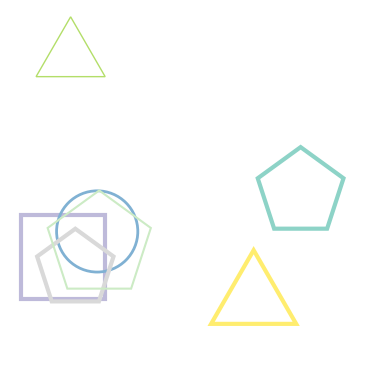[{"shape": "pentagon", "thickness": 3, "radius": 0.59, "center": [0.781, 0.501]}, {"shape": "square", "thickness": 3, "radius": 0.55, "center": [0.164, 0.332]}, {"shape": "circle", "thickness": 2, "radius": 0.53, "center": [0.252, 0.399]}, {"shape": "triangle", "thickness": 1, "radius": 0.52, "center": [0.183, 0.853]}, {"shape": "pentagon", "thickness": 3, "radius": 0.52, "center": [0.196, 0.302]}, {"shape": "pentagon", "thickness": 1.5, "radius": 0.7, "center": [0.258, 0.364]}, {"shape": "triangle", "thickness": 3, "radius": 0.64, "center": [0.659, 0.223]}]